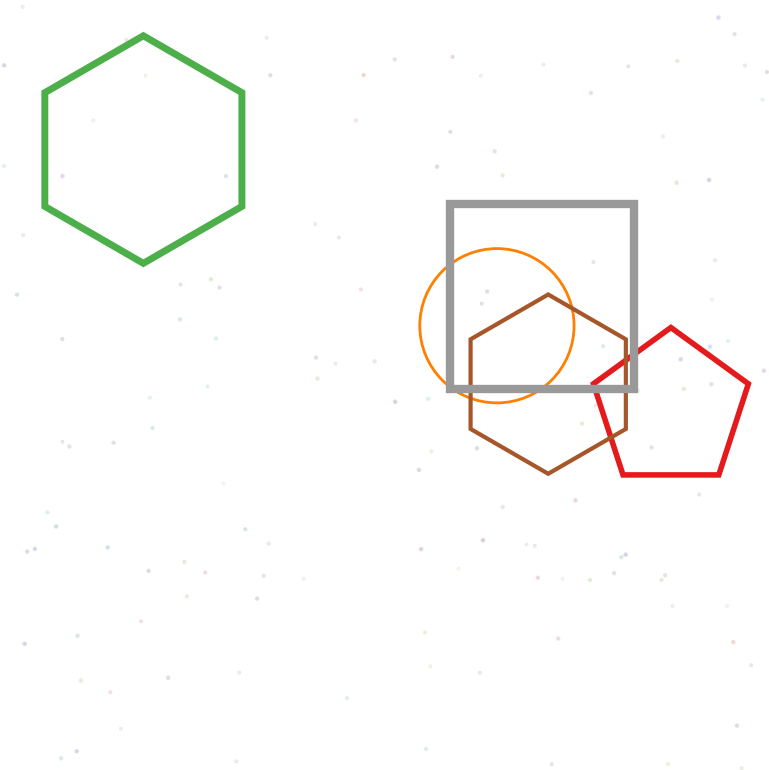[{"shape": "pentagon", "thickness": 2, "radius": 0.53, "center": [0.871, 0.469]}, {"shape": "hexagon", "thickness": 2.5, "radius": 0.74, "center": [0.186, 0.806]}, {"shape": "circle", "thickness": 1, "radius": 0.5, "center": [0.645, 0.577]}, {"shape": "hexagon", "thickness": 1.5, "radius": 0.58, "center": [0.712, 0.501]}, {"shape": "square", "thickness": 3, "radius": 0.6, "center": [0.704, 0.615]}]